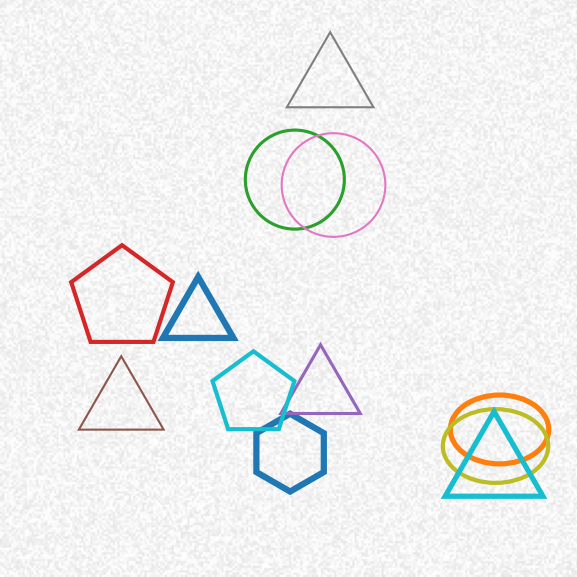[{"shape": "hexagon", "thickness": 3, "radius": 0.34, "center": [0.502, 0.215]}, {"shape": "triangle", "thickness": 3, "radius": 0.35, "center": [0.343, 0.449]}, {"shape": "oval", "thickness": 2.5, "radius": 0.43, "center": [0.865, 0.255]}, {"shape": "circle", "thickness": 1.5, "radius": 0.43, "center": [0.511, 0.688]}, {"shape": "pentagon", "thickness": 2, "radius": 0.46, "center": [0.211, 0.482]}, {"shape": "triangle", "thickness": 1.5, "radius": 0.4, "center": [0.555, 0.323]}, {"shape": "triangle", "thickness": 1, "radius": 0.42, "center": [0.21, 0.298]}, {"shape": "circle", "thickness": 1, "radius": 0.45, "center": [0.578, 0.679]}, {"shape": "triangle", "thickness": 1, "radius": 0.43, "center": [0.572, 0.857]}, {"shape": "oval", "thickness": 2, "radius": 0.46, "center": [0.858, 0.227]}, {"shape": "triangle", "thickness": 2.5, "radius": 0.49, "center": [0.855, 0.189]}, {"shape": "pentagon", "thickness": 2, "radius": 0.37, "center": [0.439, 0.316]}]